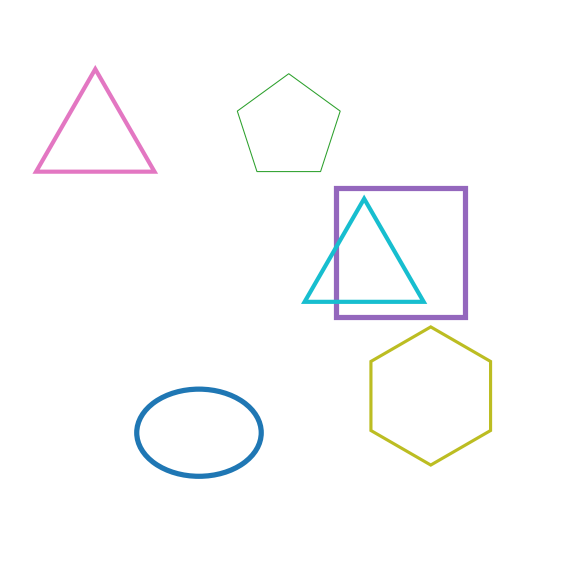[{"shape": "oval", "thickness": 2.5, "radius": 0.54, "center": [0.345, 0.25]}, {"shape": "pentagon", "thickness": 0.5, "radius": 0.47, "center": [0.5, 0.778]}, {"shape": "square", "thickness": 2.5, "radius": 0.56, "center": [0.693, 0.562]}, {"shape": "triangle", "thickness": 2, "radius": 0.59, "center": [0.165, 0.761]}, {"shape": "hexagon", "thickness": 1.5, "radius": 0.6, "center": [0.746, 0.313]}, {"shape": "triangle", "thickness": 2, "radius": 0.6, "center": [0.631, 0.536]}]